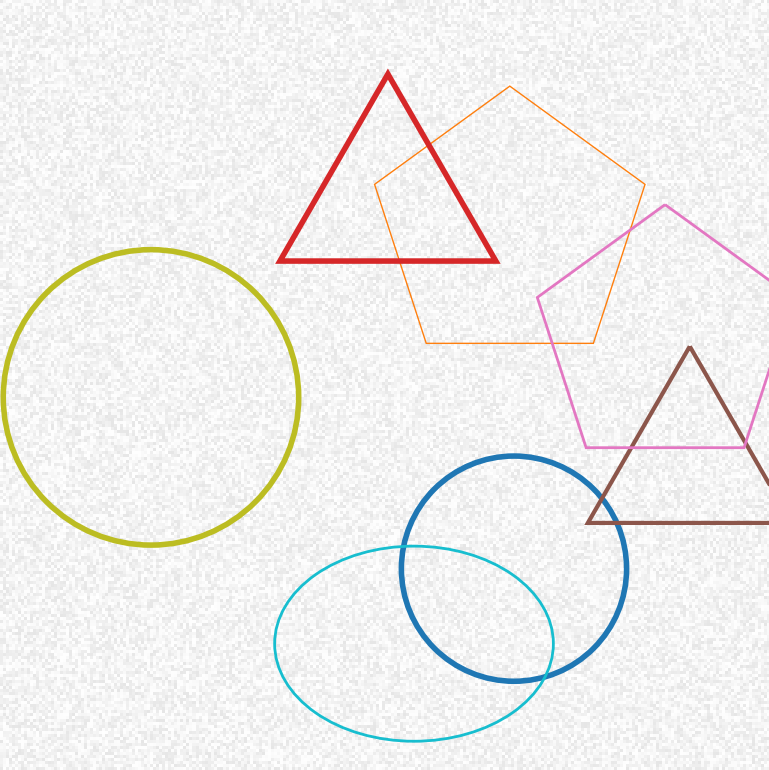[{"shape": "circle", "thickness": 2, "radius": 0.73, "center": [0.668, 0.261]}, {"shape": "pentagon", "thickness": 0.5, "radius": 0.92, "center": [0.662, 0.703]}, {"shape": "triangle", "thickness": 2, "radius": 0.81, "center": [0.504, 0.742]}, {"shape": "triangle", "thickness": 1.5, "radius": 0.76, "center": [0.896, 0.397]}, {"shape": "pentagon", "thickness": 1, "radius": 0.87, "center": [0.864, 0.56]}, {"shape": "circle", "thickness": 2, "radius": 0.96, "center": [0.196, 0.484]}, {"shape": "oval", "thickness": 1, "radius": 0.9, "center": [0.538, 0.164]}]